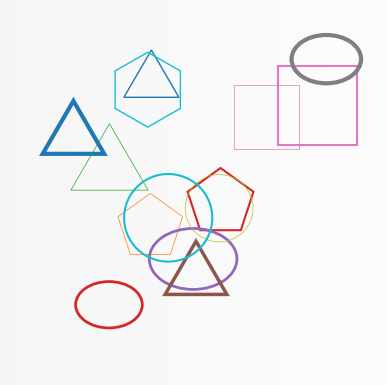[{"shape": "triangle", "thickness": 3, "radius": 0.46, "center": [0.189, 0.646]}, {"shape": "triangle", "thickness": 1, "radius": 0.41, "center": [0.391, 0.788]}, {"shape": "pentagon", "thickness": 0.5, "radius": 0.44, "center": [0.388, 0.41]}, {"shape": "triangle", "thickness": 0.5, "radius": 0.58, "center": [0.282, 0.564]}, {"shape": "oval", "thickness": 2, "radius": 0.43, "center": [0.281, 0.208]}, {"shape": "pentagon", "thickness": 1.5, "radius": 0.45, "center": [0.569, 0.474]}, {"shape": "oval", "thickness": 2, "radius": 0.57, "center": [0.498, 0.327]}, {"shape": "triangle", "thickness": 2.5, "radius": 0.46, "center": [0.506, 0.281]}, {"shape": "square", "thickness": 0.5, "radius": 0.42, "center": [0.688, 0.696]}, {"shape": "square", "thickness": 1.5, "radius": 0.51, "center": [0.819, 0.726]}, {"shape": "oval", "thickness": 3, "radius": 0.45, "center": [0.842, 0.846]}, {"shape": "circle", "thickness": 0.5, "radius": 0.44, "center": [0.566, 0.459]}, {"shape": "circle", "thickness": 1.5, "radius": 0.57, "center": [0.434, 0.434]}, {"shape": "hexagon", "thickness": 1, "radius": 0.49, "center": [0.381, 0.767]}]